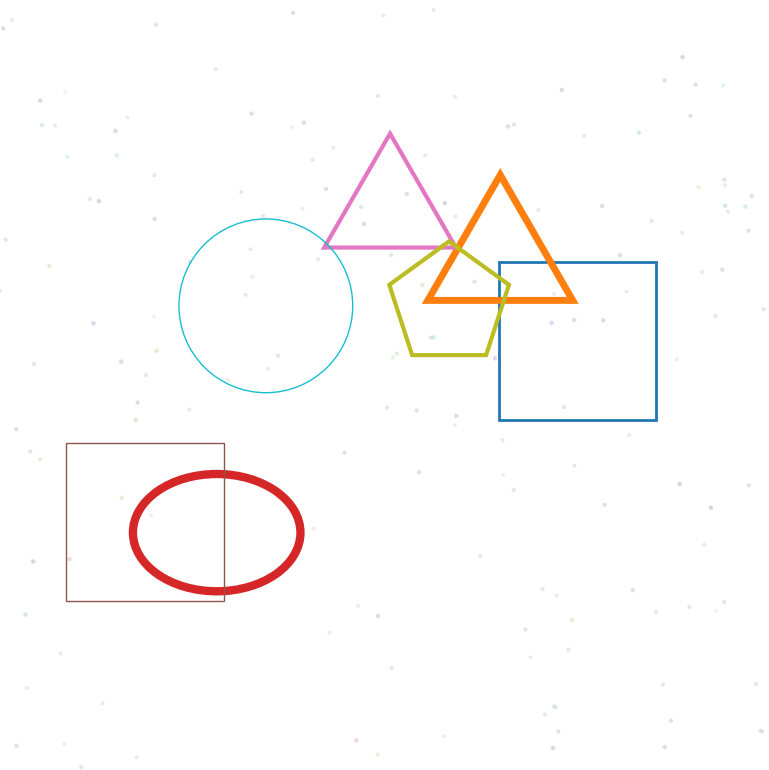[{"shape": "square", "thickness": 1, "radius": 0.51, "center": [0.75, 0.557]}, {"shape": "triangle", "thickness": 2.5, "radius": 0.54, "center": [0.65, 0.664]}, {"shape": "oval", "thickness": 3, "radius": 0.54, "center": [0.281, 0.308]}, {"shape": "square", "thickness": 0.5, "radius": 0.51, "center": [0.188, 0.322]}, {"shape": "triangle", "thickness": 1.5, "radius": 0.49, "center": [0.507, 0.728]}, {"shape": "pentagon", "thickness": 1.5, "radius": 0.41, "center": [0.583, 0.605]}, {"shape": "circle", "thickness": 0.5, "radius": 0.56, "center": [0.345, 0.603]}]